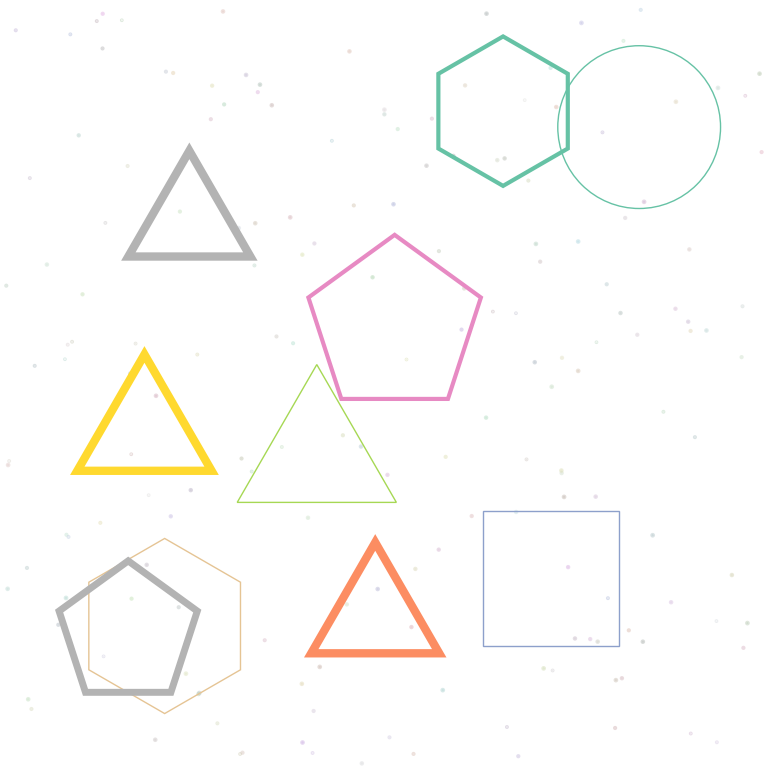[{"shape": "hexagon", "thickness": 1.5, "radius": 0.49, "center": [0.653, 0.856]}, {"shape": "circle", "thickness": 0.5, "radius": 0.53, "center": [0.83, 0.835]}, {"shape": "triangle", "thickness": 3, "radius": 0.48, "center": [0.487, 0.2]}, {"shape": "square", "thickness": 0.5, "radius": 0.44, "center": [0.716, 0.249]}, {"shape": "pentagon", "thickness": 1.5, "radius": 0.59, "center": [0.513, 0.577]}, {"shape": "triangle", "thickness": 0.5, "radius": 0.6, "center": [0.411, 0.407]}, {"shape": "triangle", "thickness": 3, "radius": 0.5, "center": [0.188, 0.439]}, {"shape": "hexagon", "thickness": 0.5, "radius": 0.57, "center": [0.214, 0.187]}, {"shape": "pentagon", "thickness": 2.5, "radius": 0.47, "center": [0.166, 0.177]}, {"shape": "triangle", "thickness": 3, "radius": 0.46, "center": [0.246, 0.713]}]